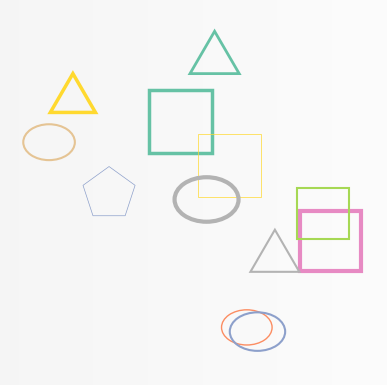[{"shape": "square", "thickness": 2.5, "radius": 0.41, "center": [0.466, 0.684]}, {"shape": "triangle", "thickness": 2, "radius": 0.37, "center": [0.554, 0.845]}, {"shape": "oval", "thickness": 1, "radius": 0.33, "center": [0.637, 0.15]}, {"shape": "pentagon", "thickness": 0.5, "radius": 0.35, "center": [0.281, 0.497]}, {"shape": "oval", "thickness": 1.5, "radius": 0.36, "center": [0.664, 0.139]}, {"shape": "square", "thickness": 3, "radius": 0.39, "center": [0.853, 0.373]}, {"shape": "square", "thickness": 1.5, "radius": 0.33, "center": [0.833, 0.445]}, {"shape": "square", "thickness": 0.5, "radius": 0.41, "center": [0.592, 0.57]}, {"shape": "triangle", "thickness": 2.5, "radius": 0.34, "center": [0.188, 0.742]}, {"shape": "oval", "thickness": 1.5, "radius": 0.33, "center": [0.127, 0.631]}, {"shape": "oval", "thickness": 3, "radius": 0.41, "center": [0.533, 0.482]}, {"shape": "triangle", "thickness": 1.5, "radius": 0.36, "center": [0.709, 0.33]}]